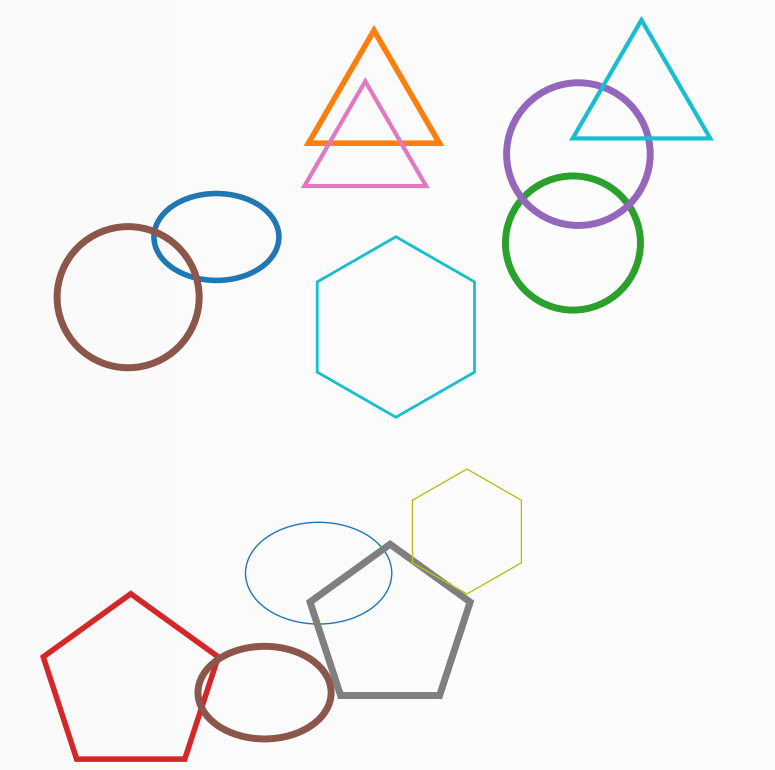[{"shape": "oval", "thickness": 2, "radius": 0.4, "center": [0.279, 0.692]}, {"shape": "oval", "thickness": 0.5, "radius": 0.47, "center": [0.411, 0.256]}, {"shape": "triangle", "thickness": 2, "radius": 0.49, "center": [0.483, 0.863]}, {"shape": "circle", "thickness": 2.5, "radius": 0.44, "center": [0.739, 0.684]}, {"shape": "pentagon", "thickness": 2, "radius": 0.59, "center": [0.169, 0.11]}, {"shape": "circle", "thickness": 2.5, "radius": 0.46, "center": [0.746, 0.8]}, {"shape": "circle", "thickness": 2.5, "radius": 0.46, "center": [0.165, 0.614]}, {"shape": "oval", "thickness": 2.5, "radius": 0.43, "center": [0.341, 0.1]}, {"shape": "triangle", "thickness": 1.5, "radius": 0.45, "center": [0.471, 0.804]}, {"shape": "pentagon", "thickness": 2.5, "radius": 0.54, "center": [0.503, 0.185]}, {"shape": "hexagon", "thickness": 0.5, "radius": 0.41, "center": [0.603, 0.31]}, {"shape": "triangle", "thickness": 1.5, "radius": 0.51, "center": [0.828, 0.871]}, {"shape": "hexagon", "thickness": 1, "radius": 0.59, "center": [0.511, 0.575]}]